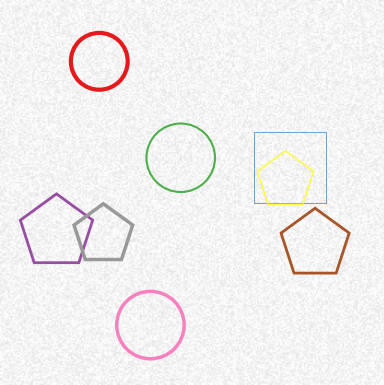[{"shape": "circle", "thickness": 3, "radius": 0.37, "center": [0.258, 0.841]}, {"shape": "square", "thickness": 0.5, "radius": 0.47, "center": [0.754, 0.565]}, {"shape": "circle", "thickness": 1.5, "radius": 0.44, "center": [0.469, 0.59]}, {"shape": "pentagon", "thickness": 2, "radius": 0.49, "center": [0.147, 0.398]}, {"shape": "pentagon", "thickness": 1, "radius": 0.38, "center": [0.741, 0.531]}, {"shape": "pentagon", "thickness": 2, "radius": 0.47, "center": [0.818, 0.366]}, {"shape": "circle", "thickness": 2.5, "radius": 0.44, "center": [0.391, 0.156]}, {"shape": "pentagon", "thickness": 2.5, "radius": 0.4, "center": [0.268, 0.391]}]